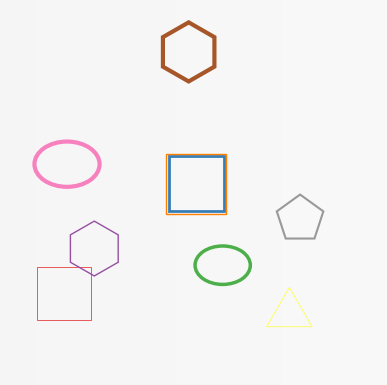[{"shape": "square", "thickness": 0.5, "radius": 0.35, "center": [0.165, 0.238]}, {"shape": "square", "thickness": 2, "radius": 0.35, "center": [0.508, 0.524]}, {"shape": "oval", "thickness": 2.5, "radius": 0.36, "center": [0.575, 0.311]}, {"shape": "hexagon", "thickness": 1, "radius": 0.36, "center": [0.243, 0.354]}, {"shape": "square", "thickness": 1, "radius": 0.39, "center": [0.507, 0.523]}, {"shape": "triangle", "thickness": 0.5, "radius": 0.34, "center": [0.747, 0.185]}, {"shape": "hexagon", "thickness": 3, "radius": 0.38, "center": [0.487, 0.865]}, {"shape": "oval", "thickness": 3, "radius": 0.42, "center": [0.173, 0.574]}, {"shape": "pentagon", "thickness": 1.5, "radius": 0.32, "center": [0.774, 0.432]}]